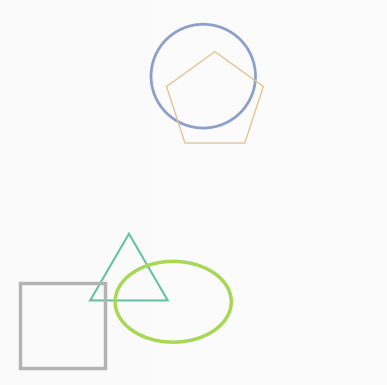[{"shape": "triangle", "thickness": 1.5, "radius": 0.58, "center": [0.333, 0.277]}, {"shape": "circle", "thickness": 2, "radius": 0.67, "center": [0.525, 0.802]}, {"shape": "oval", "thickness": 2.5, "radius": 0.75, "center": [0.447, 0.216]}, {"shape": "pentagon", "thickness": 1, "radius": 0.66, "center": [0.555, 0.735]}, {"shape": "square", "thickness": 2.5, "radius": 0.55, "center": [0.161, 0.154]}]